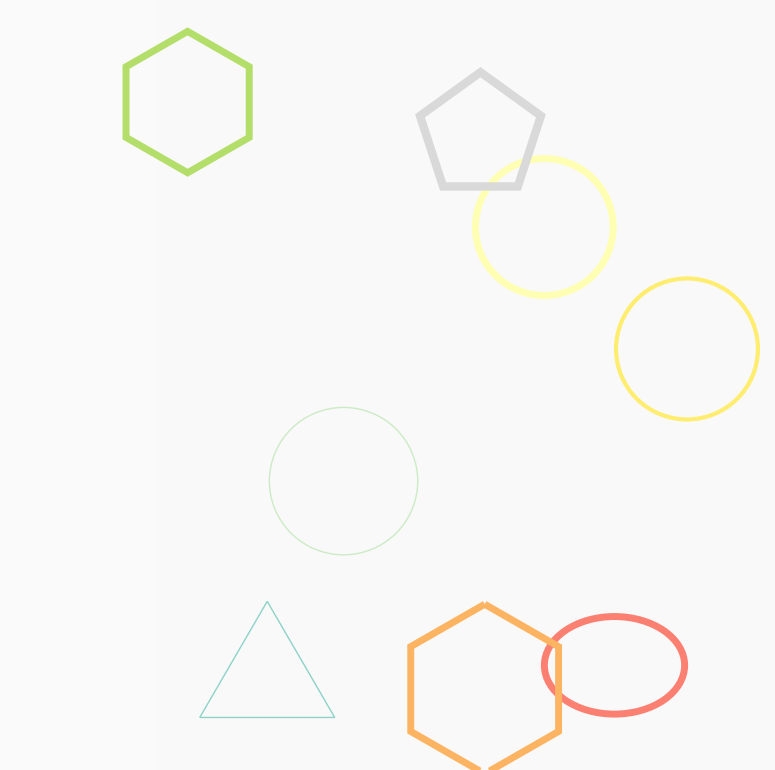[{"shape": "triangle", "thickness": 0.5, "radius": 0.5, "center": [0.345, 0.119]}, {"shape": "circle", "thickness": 2.5, "radius": 0.44, "center": [0.702, 0.705]}, {"shape": "oval", "thickness": 2.5, "radius": 0.45, "center": [0.793, 0.136]}, {"shape": "hexagon", "thickness": 2.5, "radius": 0.55, "center": [0.625, 0.105]}, {"shape": "hexagon", "thickness": 2.5, "radius": 0.46, "center": [0.242, 0.867]}, {"shape": "pentagon", "thickness": 3, "radius": 0.41, "center": [0.62, 0.824]}, {"shape": "circle", "thickness": 0.5, "radius": 0.48, "center": [0.443, 0.375]}, {"shape": "circle", "thickness": 1.5, "radius": 0.46, "center": [0.886, 0.547]}]